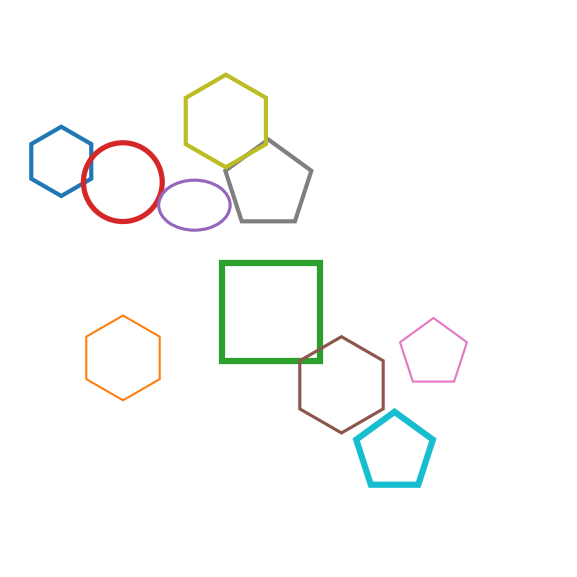[{"shape": "hexagon", "thickness": 2, "radius": 0.3, "center": [0.106, 0.72]}, {"shape": "hexagon", "thickness": 1, "radius": 0.37, "center": [0.213, 0.379]}, {"shape": "square", "thickness": 3, "radius": 0.43, "center": [0.469, 0.458]}, {"shape": "circle", "thickness": 2.5, "radius": 0.34, "center": [0.213, 0.684]}, {"shape": "oval", "thickness": 1.5, "radius": 0.31, "center": [0.337, 0.644]}, {"shape": "hexagon", "thickness": 1.5, "radius": 0.42, "center": [0.591, 0.333]}, {"shape": "pentagon", "thickness": 1, "radius": 0.3, "center": [0.751, 0.388]}, {"shape": "pentagon", "thickness": 2, "radius": 0.39, "center": [0.465, 0.679]}, {"shape": "hexagon", "thickness": 2, "radius": 0.4, "center": [0.391, 0.79]}, {"shape": "pentagon", "thickness": 3, "radius": 0.35, "center": [0.683, 0.216]}]